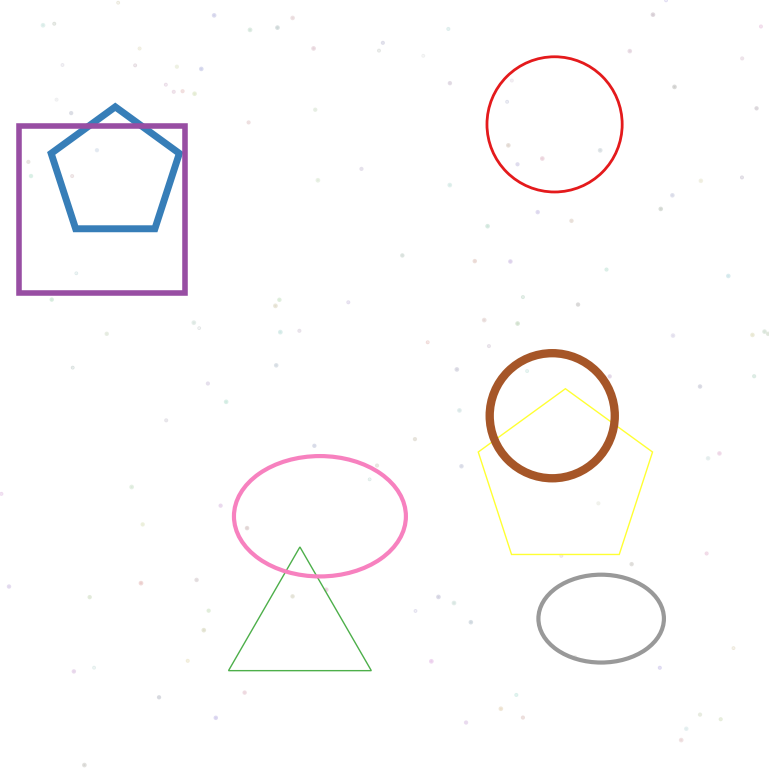[{"shape": "circle", "thickness": 1, "radius": 0.44, "center": [0.72, 0.838]}, {"shape": "pentagon", "thickness": 2.5, "radius": 0.44, "center": [0.15, 0.774]}, {"shape": "triangle", "thickness": 0.5, "radius": 0.54, "center": [0.389, 0.183]}, {"shape": "square", "thickness": 2, "radius": 0.54, "center": [0.133, 0.728]}, {"shape": "pentagon", "thickness": 0.5, "radius": 0.59, "center": [0.734, 0.376]}, {"shape": "circle", "thickness": 3, "radius": 0.41, "center": [0.717, 0.46]}, {"shape": "oval", "thickness": 1.5, "radius": 0.56, "center": [0.415, 0.33]}, {"shape": "oval", "thickness": 1.5, "radius": 0.41, "center": [0.781, 0.197]}]